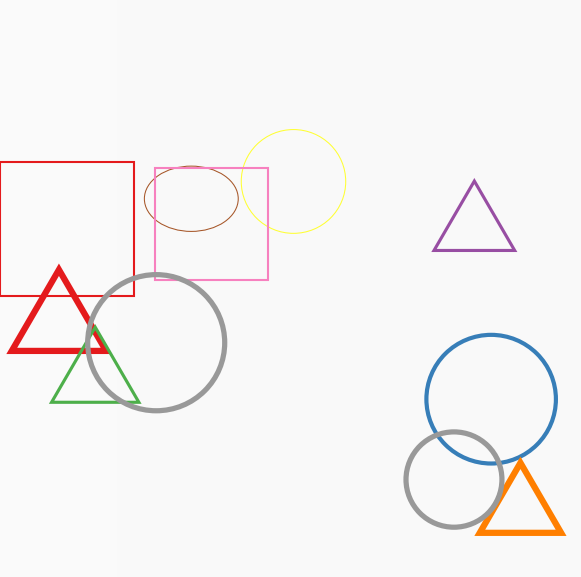[{"shape": "square", "thickness": 1, "radius": 0.58, "center": [0.115, 0.602]}, {"shape": "triangle", "thickness": 3, "radius": 0.47, "center": [0.101, 0.438]}, {"shape": "circle", "thickness": 2, "radius": 0.56, "center": [0.845, 0.308]}, {"shape": "triangle", "thickness": 1.5, "radius": 0.43, "center": [0.164, 0.346]}, {"shape": "triangle", "thickness": 1.5, "radius": 0.4, "center": [0.816, 0.605]}, {"shape": "triangle", "thickness": 3, "radius": 0.4, "center": [0.895, 0.117]}, {"shape": "circle", "thickness": 0.5, "radius": 0.45, "center": [0.505, 0.685]}, {"shape": "oval", "thickness": 0.5, "radius": 0.4, "center": [0.329, 0.655]}, {"shape": "square", "thickness": 1, "radius": 0.48, "center": [0.364, 0.611]}, {"shape": "circle", "thickness": 2.5, "radius": 0.41, "center": [0.781, 0.169]}, {"shape": "circle", "thickness": 2.5, "radius": 0.59, "center": [0.269, 0.406]}]